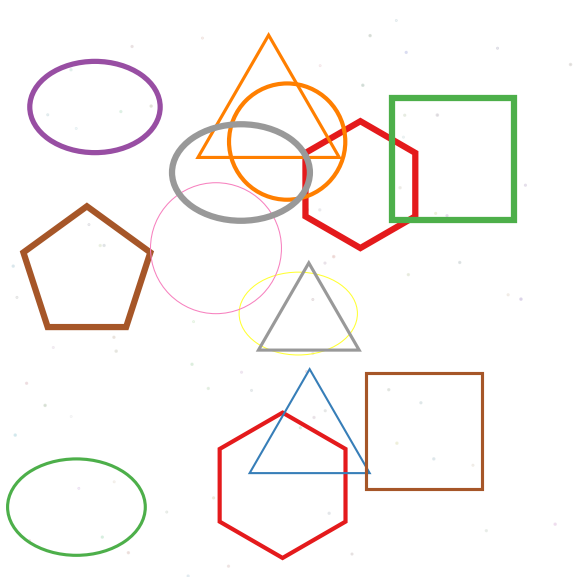[{"shape": "hexagon", "thickness": 3, "radius": 0.55, "center": [0.624, 0.679]}, {"shape": "hexagon", "thickness": 2, "radius": 0.63, "center": [0.489, 0.159]}, {"shape": "triangle", "thickness": 1, "radius": 0.6, "center": [0.536, 0.24]}, {"shape": "oval", "thickness": 1.5, "radius": 0.6, "center": [0.132, 0.121]}, {"shape": "square", "thickness": 3, "radius": 0.53, "center": [0.785, 0.724]}, {"shape": "oval", "thickness": 2.5, "radius": 0.56, "center": [0.164, 0.814]}, {"shape": "triangle", "thickness": 1.5, "radius": 0.71, "center": [0.465, 0.797]}, {"shape": "circle", "thickness": 2, "radius": 0.5, "center": [0.497, 0.754]}, {"shape": "oval", "thickness": 0.5, "radius": 0.51, "center": [0.516, 0.456]}, {"shape": "square", "thickness": 1.5, "radius": 0.5, "center": [0.734, 0.253]}, {"shape": "pentagon", "thickness": 3, "radius": 0.58, "center": [0.15, 0.526]}, {"shape": "circle", "thickness": 0.5, "radius": 0.57, "center": [0.374, 0.569]}, {"shape": "triangle", "thickness": 1.5, "radius": 0.5, "center": [0.535, 0.443]}, {"shape": "oval", "thickness": 3, "radius": 0.6, "center": [0.417, 0.7]}]